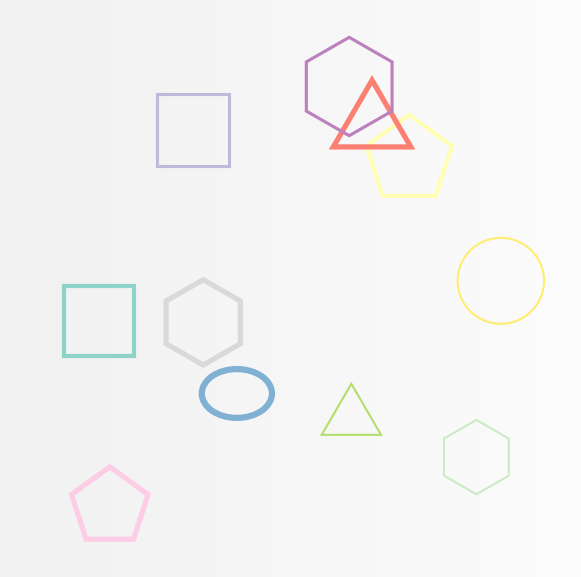[{"shape": "square", "thickness": 2, "radius": 0.3, "center": [0.17, 0.443]}, {"shape": "pentagon", "thickness": 2, "radius": 0.39, "center": [0.704, 0.723]}, {"shape": "square", "thickness": 1.5, "radius": 0.31, "center": [0.332, 0.774]}, {"shape": "triangle", "thickness": 2.5, "radius": 0.39, "center": [0.64, 0.783]}, {"shape": "oval", "thickness": 3, "radius": 0.3, "center": [0.408, 0.318]}, {"shape": "triangle", "thickness": 1, "radius": 0.29, "center": [0.604, 0.276]}, {"shape": "pentagon", "thickness": 2.5, "radius": 0.35, "center": [0.189, 0.121]}, {"shape": "hexagon", "thickness": 2.5, "radius": 0.37, "center": [0.35, 0.441]}, {"shape": "hexagon", "thickness": 1.5, "radius": 0.43, "center": [0.601, 0.849]}, {"shape": "hexagon", "thickness": 1, "radius": 0.32, "center": [0.82, 0.208]}, {"shape": "circle", "thickness": 1, "radius": 0.37, "center": [0.862, 0.513]}]